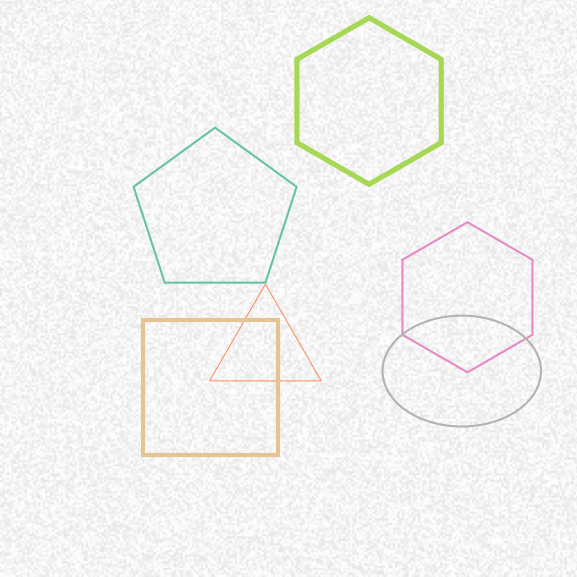[{"shape": "pentagon", "thickness": 1, "radius": 0.74, "center": [0.372, 0.63]}, {"shape": "triangle", "thickness": 0.5, "radius": 0.56, "center": [0.46, 0.395]}, {"shape": "hexagon", "thickness": 1, "radius": 0.65, "center": [0.809, 0.484]}, {"shape": "hexagon", "thickness": 2.5, "radius": 0.72, "center": [0.639, 0.824]}, {"shape": "square", "thickness": 2, "radius": 0.58, "center": [0.365, 0.329]}, {"shape": "oval", "thickness": 1, "radius": 0.69, "center": [0.8, 0.357]}]